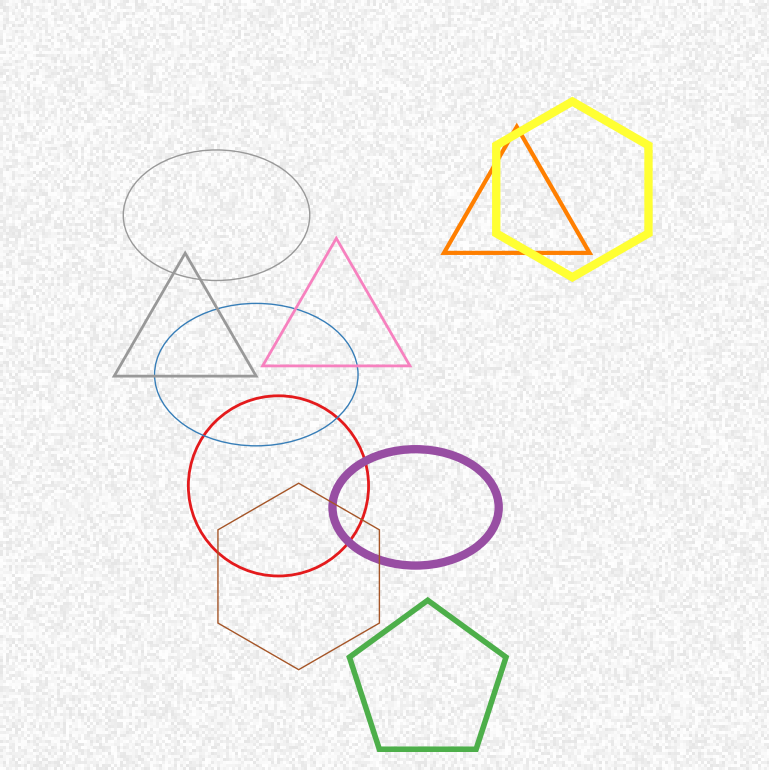[{"shape": "circle", "thickness": 1, "radius": 0.59, "center": [0.362, 0.369]}, {"shape": "oval", "thickness": 0.5, "radius": 0.66, "center": [0.333, 0.513]}, {"shape": "pentagon", "thickness": 2, "radius": 0.53, "center": [0.555, 0.113]}, {"shape": "oval", "thickness": 3, "radius": 0.54, "center": [0.54, 0.341]}, {"shape": "triangle", "thickness": 1.5, "radius": 0.55, "center": [0.671, 0.726]}, {"shape": "hexagon", "thickness": 3, "radius": 0.57, "center": [0.743, 0.754]}, {"shape": "hexagon", "thickness": 0.5, "radius": 0.61, "center": [0.388, 0.251]}, {"shape": "triangle", "thickness": 1, "radius": 0.55, "center": [0.437, 0.58]}, {"shape": "triangle", "thickness": 1, "radius": 0.53, "center": [0.24, 0.565]}, {"shape": "oval", "thickness": 0.5, "radius": 0.61, "center": [0.281, 0.72]}]